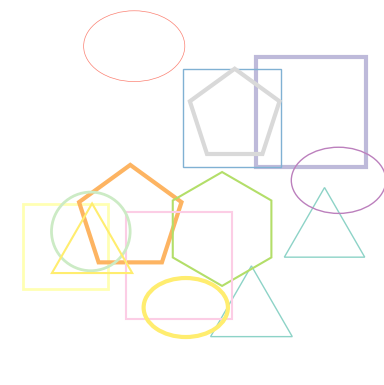[{"shape": "triangle", "thickness": 1, "radius": 0.6, "center": [0.843, 0.392]}, {"shape": "triangle", "thickness": 1, "radius": 0.61, "center": [0.653, 0.187]}, {"shape": "square", "thickness": 2, "radius": 0.55, "center": [0.171, 0.359]}, {"shape": "square", "thickness": 3, "radius": 0.71, "center": [0.807, 0.708]}, {"shape": "oval", "thickness": 0.5, "radius": 0.66, "center": [0.349, 0.88]}, {"shape": "square", "thickness": 1, "radius": 0.64, "center": [0.602, 0.694]}, {"shape": "pentagon", "thickness": 3, "radius": 0.7, "center": [0.338, 0.432]}, {"shape": "hexagon", "thickness": 1.5, "radius": 0.74, "center": [0.577, 0.405]}, {"shape": "square", "thickness": 1.5, "radius": 0.69, "center": [0.464, 0.31]}, {"shape": "pentagon", "thickness": 3, "radius": 0.61, "center": [0.61, 0.699]}, {"shape": "oval", "thickness": 1, "radius": 0.61, "center": [0.879, 0.532]}, {"shape": "circle", "thickness": 2, "radius": 0.51, "center": [0.236, 0.399]}, {"shape": "triangle", "thickness": 1.5, "radius": 0.6, "center": [0.239, 0.351]}, {"shape": "oval", "thickness": 3, "radius": 0.55, "center": [0.483, 0.201]}]